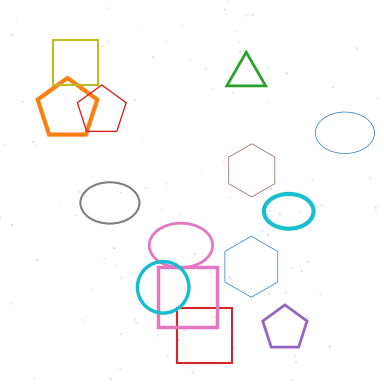[{"shape": "hexagon", "thickness": 0.5, "radius": 0.4, "center": [0.653, 0.307]}, {"shape": "oval", "thickness": 0.5, "radius": 0.38, "center": [0.896, 0.655]}, {"shape": "pentagon", "thickness": 3, "radius": 0.41, "center": [0.175, 0.716]}, {"shape": "triangle", "thickness": 2, "radius": 0.29, "center": [0.64, 0.806]}, {"shape": "pentagon", "thickness": 1, "radius": 0.33, "center": [0.264, 0.713]}, {"shape": "square", "thickness": 1.5, "radius": 0.36, "center": [0.53, 0.129]}, {"shape": "pentagon", "thickness": 2, "radius": 0.3, "center": [0.74, 0.147]}, {"shape": "hexagon", "thickness": 0.5, "radius": 0.35, "center": [0.654, 0.557]}, {"shape": "square", "thickness": 2.5, "radius": 0.39, "center": [0.487, 0.229]}, {"shape": "oval", "thickness": 2, "radius": 0.41, "center": [0.47, 0.363]}, {"shape": "oval", "thickness": 1.5, "radius": 0.38, "center": [0.285, 0.473]}, {"shape": "square", "thickness": 1.5, "radius": 0.29, "center": [0.197, 0.839]}, {"shape": "oval", "thickness": 3, "radius": 0.32, "center": [0.75, 0.451]}, {"shape": "circle", "thickness": 2.5, "radius": 0.33, "center": [0.424, 0.254]}]